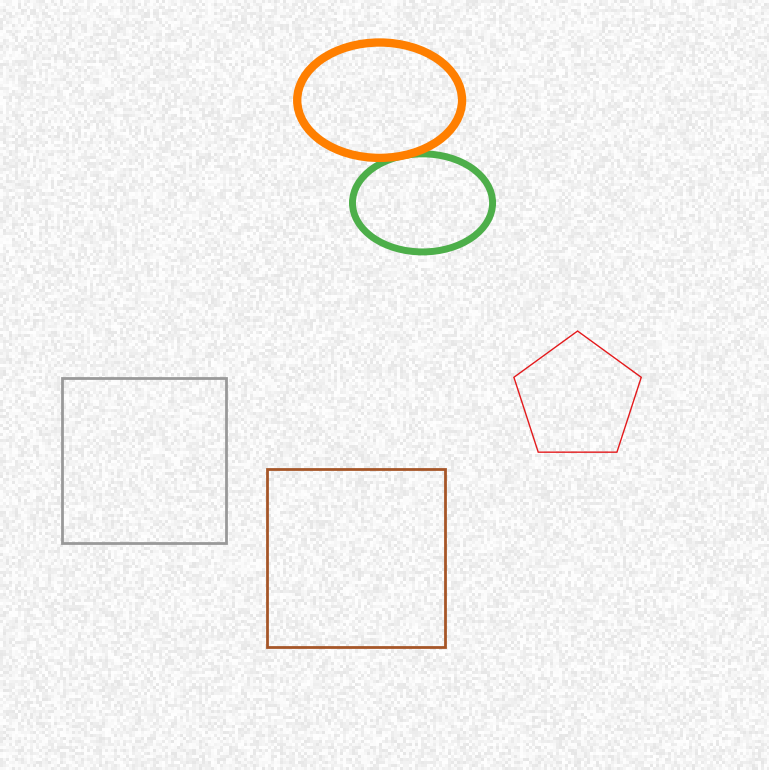[{"shape": "pentagon", "thickness": 0.5, "radius": 0.43, "center": [0.75, 0.483]}, {"shape": "oval", "thickness": 2.5, "radius": 0.45, "center": [0.549, 0.737]}, {"shape": "oval", "thickness": 3, "radius": 0.54, "center": [0.493, 0.87]}, {"shape": "square", "thickness": 1, "radius": 0.58, "center": [0.462, 0.276]}, {"shape": "square", "thickness": 1, "radius": 0.53, "center": [0.186, 0.402]}]